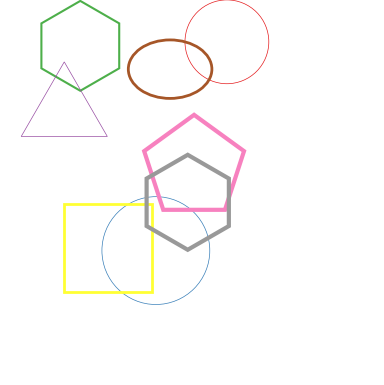[{"shape": "circle", "thickness": 0.5, "radius": 0.54, "center": [0.589, 0.891]}, {"shape": "circle", "thickness": 0.5, "radius": 0.7, "center": [0.405, 0.349]}, {"shape": "hexagon", "thickness": 1.5, "radius": 0.58, "center": [0.209, 0.881]}, {"shape": "triangle", "thickness": 0.5, "radius": 0.65, "center": [0.167, 0.71]}, {"shape": "square", "thickness": 2, "radius": 0.57, "center": [0.28, 0.357]}, {"shape": "oval", "thickness": 2, "radius": 0.54, "center": [0.442, 0.82]}, {"shape": "pentagon", "thickness": 3, "radius": 0.68, "center": [0.504, 0.565]}, {"shape": "hexagon", "thickness": 3, "radius": 0.62, "center": [0.488, 0.475]}]